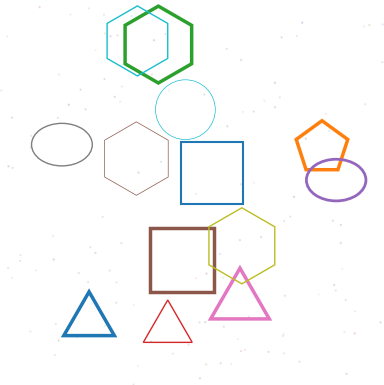[{"shape": "square", "thickness": 1.5, "radius": 0.41, "center": [0.551, 0.55]}, {"shape": "triangle", "thickness": 2.5, "radius": 0.38, "center": [0.231, 0.166]}, {"shape": "pentagon", "thickness": 2.5, "radius": 0.35, "center": [0.836, 0.616]}, {"shape": "hexagon", "thickness": 2.5, "radius": 0.5, "center": [0.411, 0.884]}, {"shape": "triangle", "thickness": 1, "radius": 0.37, "center": [0.436, 0.147]}, {"shape": "oval", "thickness": 2, "radius": 0.39, "center": [0.873, 0.532]}, {"shape": "square", "thickness": 2.5, "radius": 0.41, "center": [0.473, 0.324]}, {"shape": "hexagon", "thickness": 0.5, "radius": 0.48, "center": [0.354, 0.588]}, {"shape": "triangle", "thickness": 2.5, "radius": 0.44, "center": [0.623, 0.216]}, {"shape": "oval", "thickness": 1, "radius": 0.39, "center": [0.161, 0.624]}, {"shape": "hexagon", "thickness": 1, "radius": 0.49, "center": [0.628, 0.362]}, {"shape": "hexagon", "thickness": 1, "radius": 0.45, "center": [0.357, 0.894]}, {"shape": "circle", "thickness": 0.5, "radius": 0.39, "center": [0.482, 0.715]}]